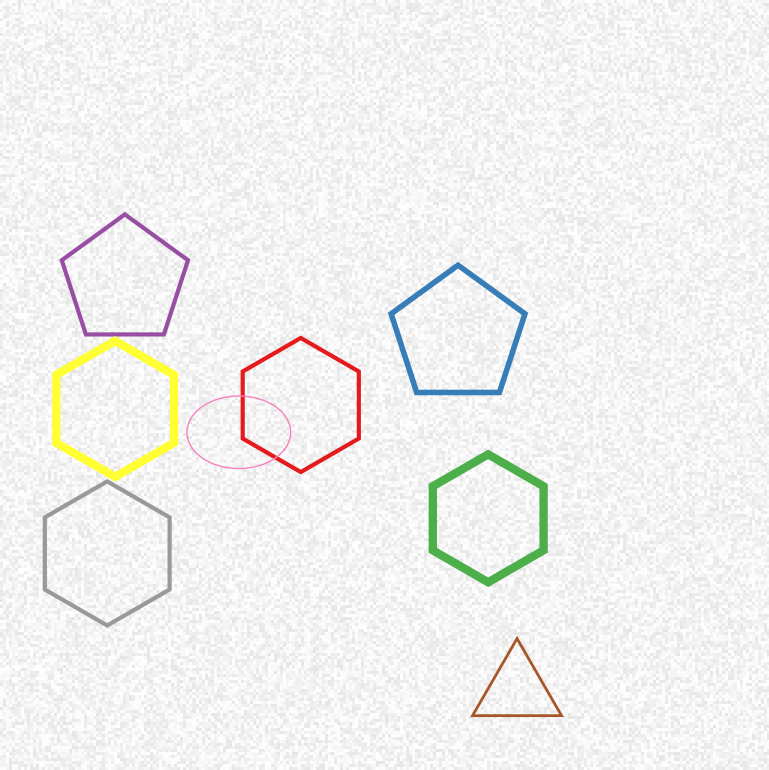[{"shape": "hexagon", "thickness": 1.5, "radius": 0.44, "center": [0.391, 0.474]}, {"shape": "pentagon", "thickness": 2, "radius": 0.46, "center": [0.595, 0.564]}, {"shape": "hexagon", "thickness": 3, "radius": 0.42, "center": [0.634, 0.327]}, {"shape": "pentagon", "thickness": 1.5, "radius": 0.43, "center": [0.162, 0.635]}, {"shape": "hexagon", "thickness": 3, "radius": 0.44, "center": [0.15, 0.469]}, {"shape": "triangle", "thickness": 1, "radius": 0.33, "center": [0.671, 0.104]}, {"shape": "oval", "thickness": 0.5, "radius": 0.34, "center": [0.31, 0.439]}, {"shape": "hexagon", "thickness": 1.5, "radius": 0.47, "center": [0.139, 0.281]}]